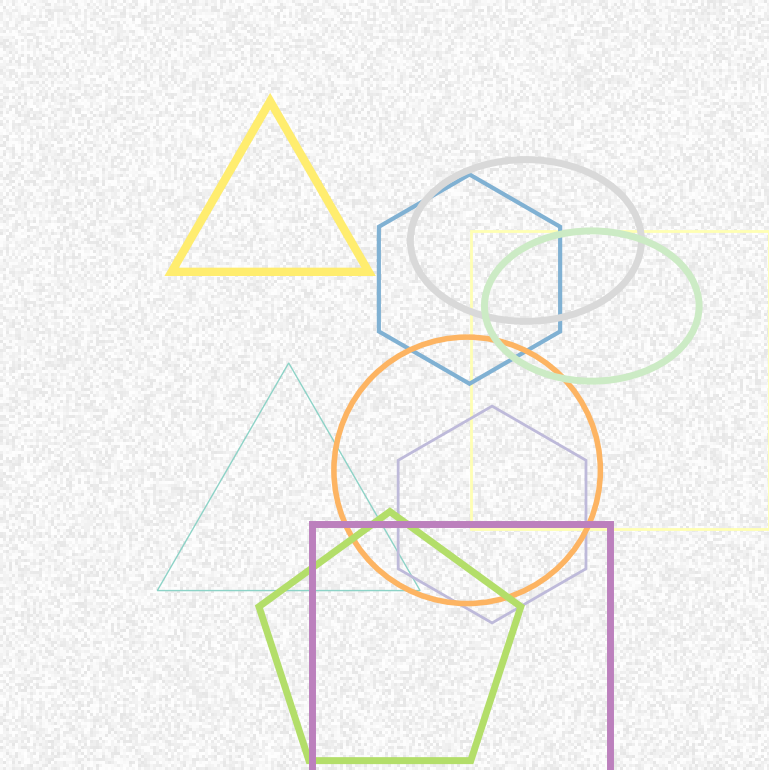[{"shape": "triangle", "thickness": 0.5, "radius": 0.99, "center": [0.375, 0.332]}, {"shape": "square", "thickness": 1, "radius": 0.97, "center": [0.805, 0.507]}, {"shape": "hexagon", "thickness": 1, "radius": 0.7, "center": [0.639, 0.332]}, {"shape": "hexagon", "thickness": 1.5, "radius": 0.68, "center": [0.61, 0.638]}, {"shape": "circle", "thickness": 2, "radius": 0.87, "center": [0.607, 0.389]}, {"shape": "pentagon", "thickness": 2.5, "radius": 0.89, "center": [0.506, 0.157]}, {"shape": "oval", "thickness": 2.5, "radius": 0.75, "center": [0.683, 0.688]}, {"shape": "square", "thickness": 2.5, "radius": 0.97, "center": [0.599, 0.125]}, {"shape": "oval", "thickness": 2.5, "radius": 0.7, "center": [0.769, 0.603]}, {"shape": "triangle", "thickness": 3, "radius": 0.74, "center": [0.351, 0.721]}]